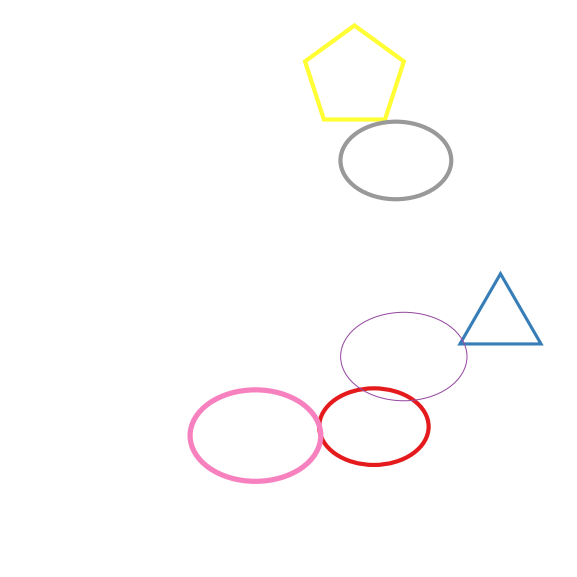[{"shape": "oval", "thickness": 2, "radius": 0.47, "center": [0.647, 0.26]}, {"shape": "triangle", "thickness": 1.5, "radius": 0.41, "center": [0.867, 0.444]}, {"shape": "oval", "thickness": 0.5, "radius": 0.55, "center": [0.699, 0.382]}, {"shape": "pentagon", "thickness": 2, "radius": 0.45, "center": [0.614, 0.865]}, {"shape": "oval", "thickness": 2.5, "radius": 0.57, "center": [0.442, 0.245]}, {"shape": "oval", "thickness": 2, "radius": 0.48, "center": [0.685, 0.721]}]